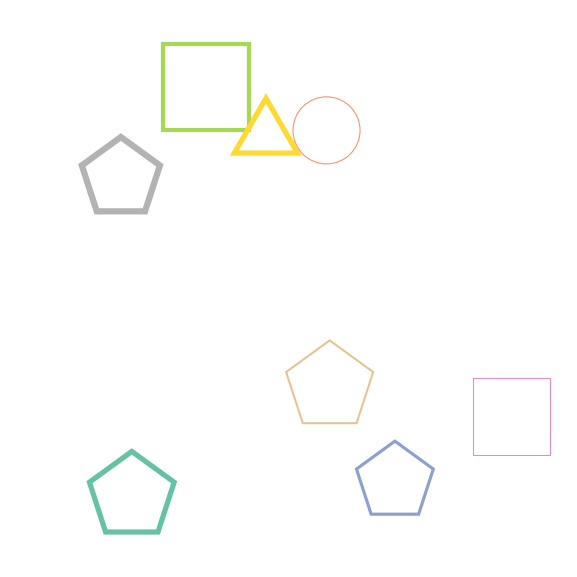[{"shape": "pentagon", "thickness": 2.5, "radius": 0.39, "center": [0.228, 0.14]}, {"shape": "circle", "thickness": 0.5, "radius": 0.29, "center": [0.565, 0.773]}, {"shape": "pentagon", "thickness": 1.5, "radius": 0.35, "center": [0.684, 0.165]}, {"shape": "square", "thickness": 0.5, "radius": 0.33, "center": [0.886, 0.278]}, {"shape": "square", "thickness": 2, "radius": 0.37, "center": [0.356, 0.848]}, {"shape": "triangle", "thickness": 2.5, "radius": 0.32, "center": [0.46, 0.766]}, {"shape": "pentagon", "thickness": 1, "radius": 0.4, "center": [0.571, 0.33]}, {"shape": "pentagon", "thickness": 3, "radius": 0.36, "center": [0.209, 0.691]}]